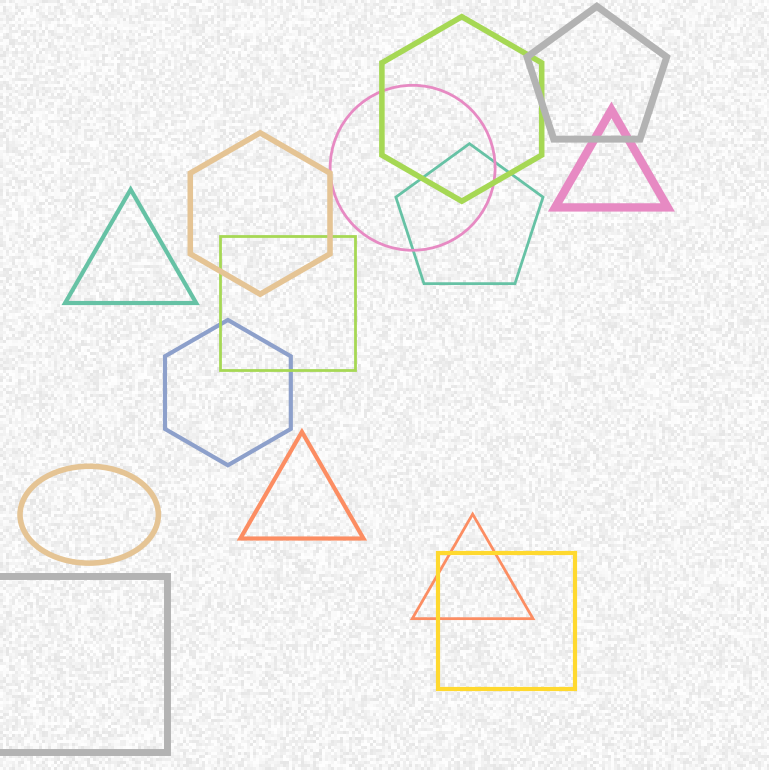[{"shape": "pentagon", "thickness": 1, "radius": 0.5, "center": [0.61, 0.713]}, {"shape": "triangle", "thickness": 1.5, "radius": 0.49, "center": [0.17, 0.656]}, {"shape": "triangle", "thickness": 1, "radius": 0.45, "center": [0.614, 0.242]}, {"shape": "triangle", "thickness": 1.5, "radius": 0.46, "center": [0.392, 0.347]}, {"shape": "hexagon", "thickness": 1.5, "radius": 0.47, "center": [0.296, 0.49]}, {"shape": "circle", "thickness": 1, "radius": 0.54, "center": [0.536, 0.782]}, {"shape": "triangle", "thickness": 3, "radius": 0.42, "center": [0.794, 0.773]}, {"shape": "square", "thickness": 1, "radius": 0.44, "center": [0.373, 0.606]}, {"shape": "hexagon", "thickness": 2, "radius": 0.6, "center": [0.6, 0.858]}, {"shape": "square", "thickness": 1.5, "radius": 0.44, "center": [0.658, 0.194]}, {"shape": "hexagon", "thickness": 2, "radius": 0.52, "center": [0.338, 0.723]}, {"shape": "oval", "thickness": 2, "radius": 0.45, "center": [0.116, 0.332]}, {"shape": "pentagon", "thickness": 2.5, "radius": 0.48, "center": [0.775, 0.896]}, {"shape": "square", "thickness": 2.5, "radius": 0.57, "center": [0.103, 0.138]}]